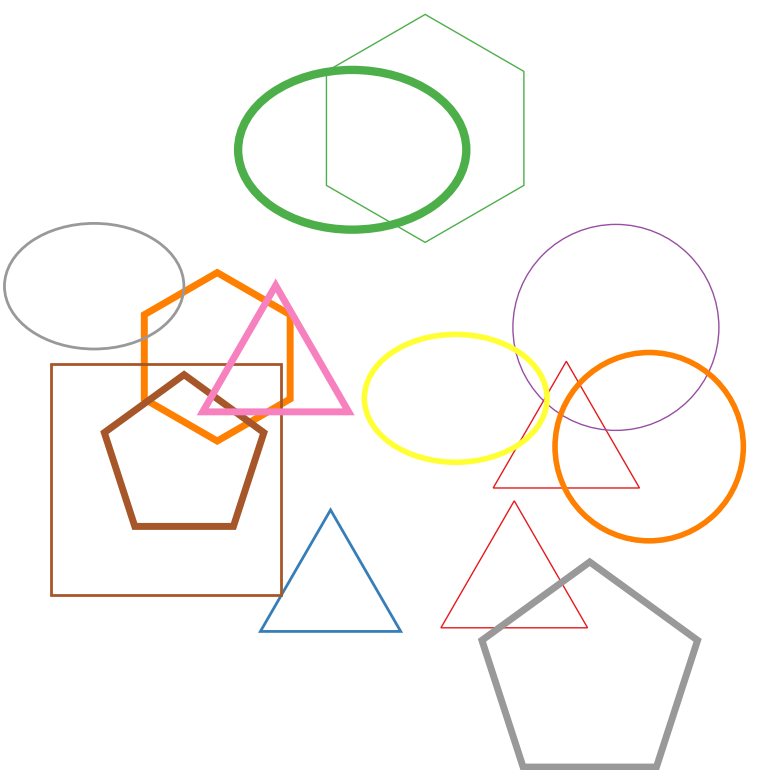[{"shape": "triangle", "thickness": 0.5, "radius": 0.55, "center": [0.668, 0.24]}, {"shape": "triangle", "thickness": 0.5, "radius": 0.55, "center": [0.735, 0.421]}, {"shape": "triangle", "thickness": 1, "radius": 0.53, "center": [0.429, 0.233]}, {"shape": "oval", "thickness": 3, "radius": 0.74, "center": [0.457, 0.805]}, {"shape": "hexagon", "thickness": 0.5, "radius": 0.74, "center": [0.552, 0.833]}, {"shape": "circle", "thickness": 0.5, "radius": 0.67, "center": [0.8, 0.575]}, {"shape": "hexagon", "thickness": 2.5, "radius": 0.55, "center": [0.282, 0.537]}, {"shape": "circle", "thickness": 2, "radius": 0.61, "center": [0.843, 0.42]}, {"shape": "oval", "thickness": 2, "radius": 0.59, "center": [0.592, 0.483]}, {"shape": "pentagon", "thickness": 2.5, "radius": 0.54, "center": [0.239, 0.404]}, {"shape": "square", "thickness": 1, "radius": 0.75, "center": [0.216, 0.377]}, {"shape": "triangle", "thickness": 2.5, "radius": 0.55, "center": [0.358, 0.52]}, {"shape": "oval", "thickness": 1, "radius": 0.58, "center": [0.122, 0.628]}, {"shape": "pentagon", "thickness": 2.5, "radius": 0.74, "center": [0.766, 0.123]}]